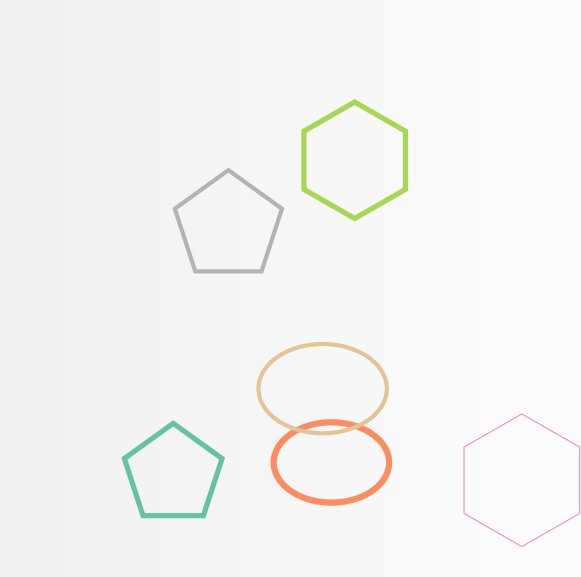[{"shape": "pentagon", "thickness": 2.5, "radius": 0.44, "center": [0.298, 0.178]}, {"shape": "oval", "thickness": 3, "radius": 0.5, "center": [0.57, 0.198]}, {"shape": "hexagon", "thickness": 0.5, "radius": 0.57, "center": [0.898, 0.168]}, {"shape": "hexagon", "thickness": 2.5, "radius": 0.5, "center": [0.61, 0.722]}, {"shape": "oval", "thickness": 2, "radius": 0.55, "center": [0.555, 0.326]}, {"shape": "pentagon", "thickness": 2, "radius": 0.48, "center": [0.393, 0.608]}]